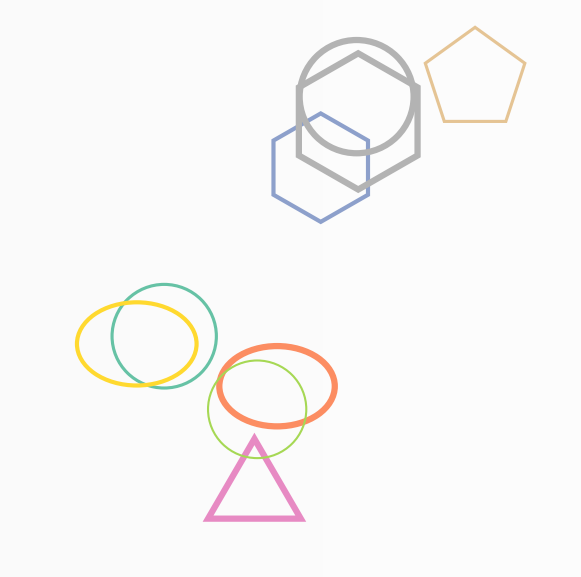[{"shape": "circle", "thickness": 1.5, "radius": 0.45, "center": [0.283, 0.417]}, {"shape": "oval", "thickness": 3, "radius": 0.5, "center": [0.477, 0.33]}, {"shape": "hexagon", "thickness": 2, "radius": 0.47, "center": [0.552, 0.709]}, {"shape": "triangle", "thickness": 3, "radius": 0.46, "center": [0.438, 0.147]}, {"shape": "circle", "thickness": 1, "radius": 0.42, "center": [0.442, 0.29]}, {"shape": "oval", "thickness": 2, "radius": 0.51, "center": [0.235, 0.404]}, {"shape": "pentagon", "thickness": 1.5, "radius": 0.45, "center": [0.817, 0.862]}, {"shape": "circle", "thickness": 3, "radius": 0.49, "center": [0.614, 0.832]}, {"shape": "hexagon", "thickness": 3, "radius": 0.59, "center": [0.616, 0.789]}]